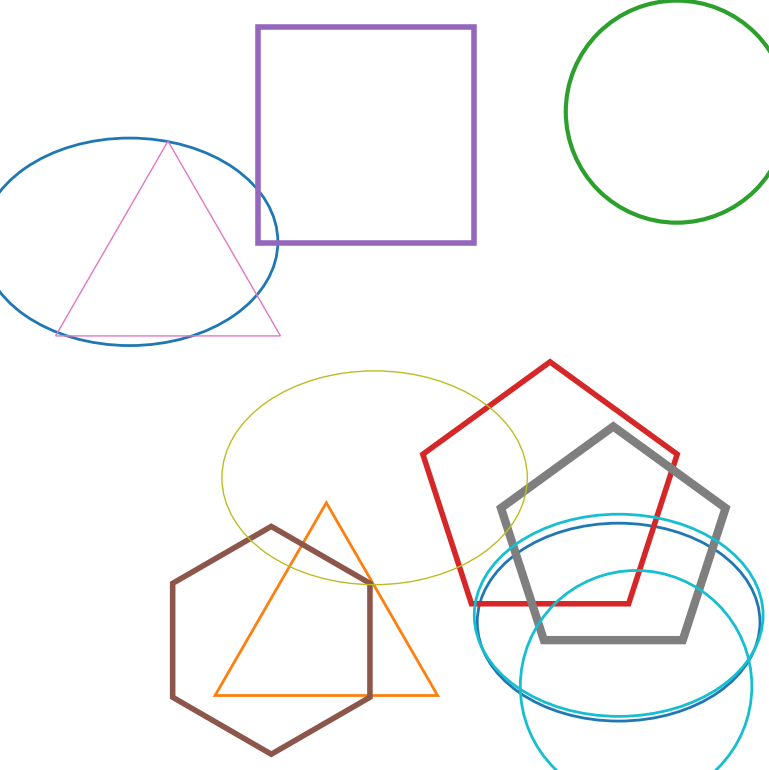[{"shape": "oval", "thickness": 1, "radius": 0.92, "center": [0.803, 0.192]}, {"shape": "oval", "thickness": 1, "radius": 0.96, "center": [0.168, 0.686]}, {"shape": "triangle", "thickness": 1, "radius": 0.83, "center": [0.424, 0.18]}, {"shape": "circle", "thickness": 1.5, "radius": 0.72, "center": [0.879, 0.855]}, {"shape": "pentagon", "thickness": 2, "radius": 0.87, "center": [0.714, 0.356]}, {"shape": "square", "thickness": 2, "radius": 0.7, "center": [0.475, 0.825]}, {"shape": "hexagon", "thickness": 2, "radius": 0.74, "center": [0.352, 0.168]}, {"shape": "triangle", "thickness": 0.5, "radius": 0.84, "center": [0.218, 0.648]}, {"shape": "pentagon", "thickness": 3, "radius": 0.77, "center": [0.796, 0.293]}, {"shape": "oval", "thickness": 0.5, "radius": 0.99, "center": [0.486, 0.38]}, {"shape": "circle", "thickness": 1, "radius": 0.75, "center": [0.826, 0.109]}, {"shape": "oval", "thickness": 1, "radius": 0.94, "center": [0.803, 0.201]}]